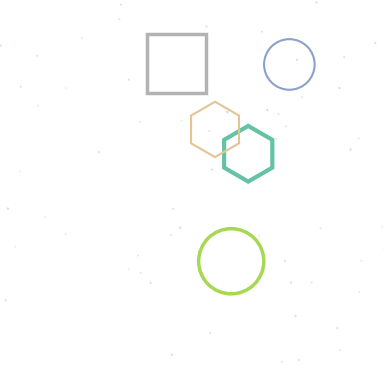[{"shape": "hexagon", "thickness": 3, "radius": 0.36, "center": [0.645, 0.601]}, {"shape": "circle", "thickness": 1.5, "radius": 0.33, "center": [0.752, 0.833]}, {"shape": "circle", "thickness": 2.5, "radius": 0.42, "center": [0.601, 0.321]}, {"shape": "hexagon", "thickness": 1.5, "radius": 0.36, "center": [0.558, 0.664]}, {"shape": "square", "thickness": 2.5, "radius": 0.38, "center": [0.458, 0.834]}]